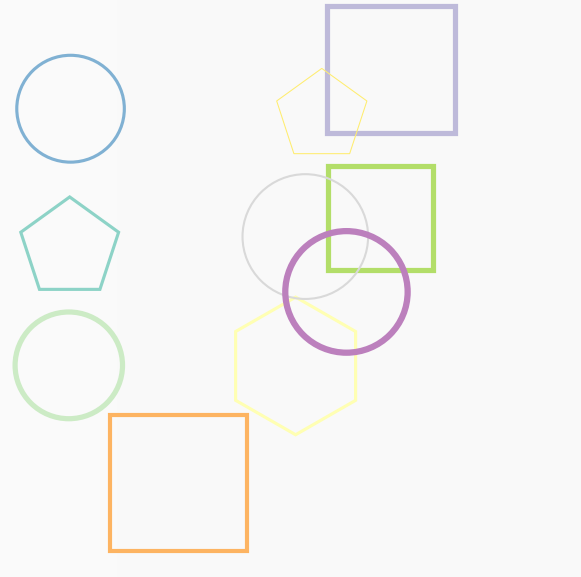[{"shape": "pentagon", "thickness": 1.5, "radius": 0.44, "center": [0.12, 0.57]}, {"shape": "hexagon", "thickness": 1.5, "radius": 0.6, "center": [0.509, 0.366]}, {"shape": "square", "thickness": 2.5, "radius": 0.55, "center": [0.673, 0.878]}, {"shape": "circle", "thickness": 1.5, "radius": 0.46, "center": [0.121, 0.811]}, {"shape": "square", "thickness": 2, "radius": 0.59, "center": [0.307, 0.162]}, {"shape": "square", "thickness": 2.5, "radius": 0.45, "center": [0.655, 0.622]}, {"shape": "circle", "thickness": 1, "radius": 0.54, "center": [0.525, 0.589]}, {"shape": "circle", "thickness": 3, "radius": 0.53, "center": [0.596, 0.494]}, {"shape": "circle", "thickness": 2.5, "radius": 0.46, "center": [0.118, 0.366]}, {"shape": "pentagon", "thickness": 0.5, "radius": 0.41, "center": [0.554, 0.799]}]